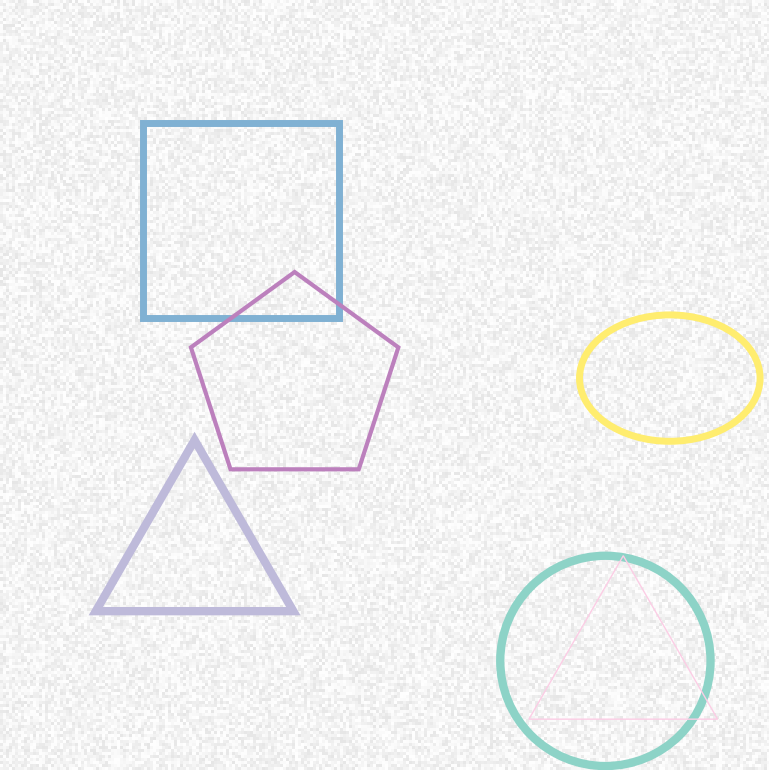[{"shape": "circle", "thickness": 3, "radius": 0.68, "center": [0.786, 0.142]}, {"shape": "triangle", "thickness": 3, "radius": 0.74, "center": [0.253, 0.28]}, {"shape": "square", "thickness": 2.5, "radius": 0.64, "center": [0.313, 0.714]}, {"shape": "triangle", "thickness": 0.5, "radius": 0.71, "center": [0.809, 0.137]}, {"shape": "pentagon", "thickness": 1.5, "radius": 0.71, "center": [0.383, 0.505]}, {"shape": "oval", "thickness": 2.5, "radius": 0.59, "center": [0.87, 0.509]}]